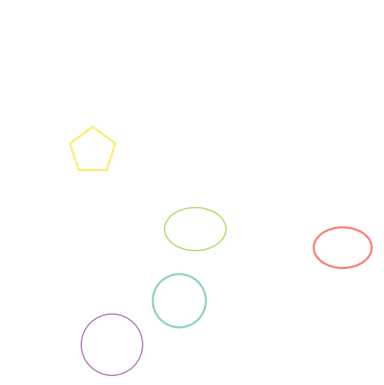[{"shape": "circle", "thickness": 1.5, "radius": 0.35, "center": [0.466, 0.219]}, {"shape": "oval", "thickness": 1.5, "radius": 0.38, "center": [0.89, 0.357]}, {"shape": "oval", "thickness": 1, "radius": 0.4, "center": [0.507, 0.405]}, {"shape": "circle", "thickness": 1, "radius": 0.4, "center": [0.291, 0.105]}, {"shape": "pentagon", "thickness": 1.5, "radius": 0.31, "center": [0.241, 0.609]}]